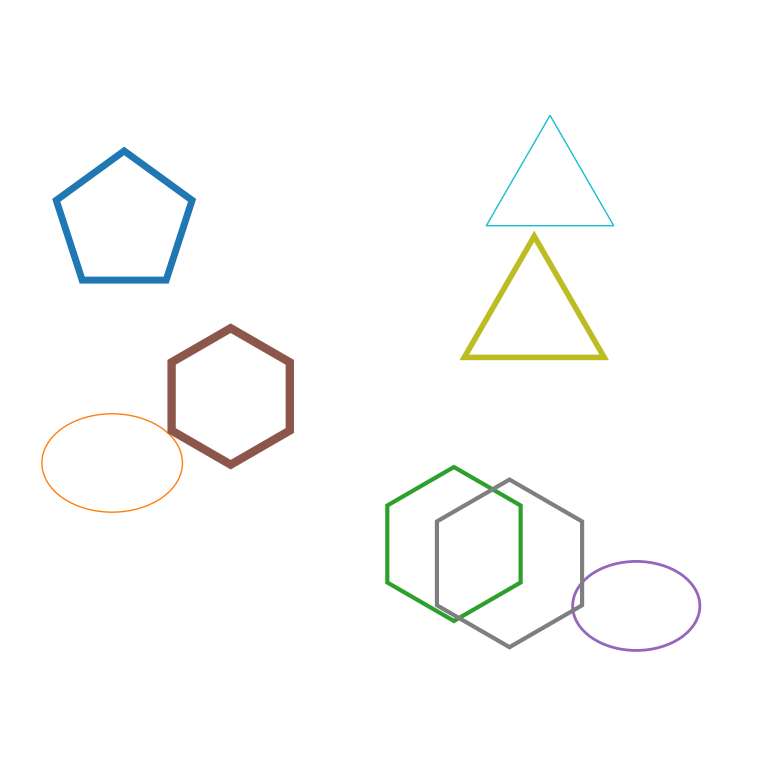[{"shape": "pentagon", "thickness": 2.5, "radius": 0.46, "center": [0.161, 0.711]}, {"shape": "oval", "thickness": 0.5, "radius": 0.46, "center": [0.146, 0.399]}, {"shape": "hexagon", "thickness": 1.5, "radius": 0.5, "center": [0.59, 0.294]}, {"shape": "oval", "thickness": 1, "radius": 0.41, "center": [0.826, 0.213]}, {"shape": "hexagon", "thickness": 3, "radius": 0.44, "center": [0.3, 0.485]}, {"shape": "hexagon", "thickness": 1.5, "radius": 0.54, "center": [0.662, 0.268]}, {"shape": "triangle", "thickness": 2, "radius": 0.52, "center": [0.694, 0.588]}, {"shape": "triangle", "thickness": 0.5, "radius": 0.48, "center": [0.714, 0.755]}]